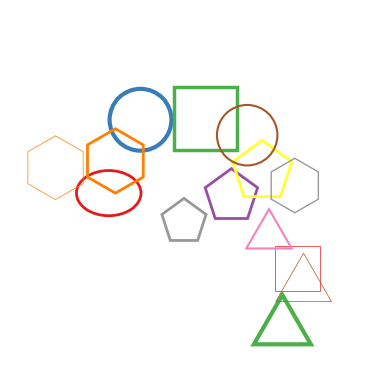[{"shape": "oval", "thickness": 2, "radius": 0.42, "center": [0.282, 0.498]}, {"shape": "square", "thickness": 0.5, "radius": 0.29, "center": [0.773, 0.303]}, {"shape": "circle", "thickness": 3, "radius": 0.4, "center": [0.365, 0.689]}, {"shape": "square", "thickness": 2.5, "radius": 0.41, "center": [0.533, 0.692]}, {"shape": "triangle", "thickness": 3, "radius": 0.43, "center": [0.733, 0.148]}, {"shape": "pentagon", "thickness": 2, "radius": 0.36, "center": [0.601, 0.49]}, {"shape": "hexagon", "thickness": 2, "radius": 0.42, "center": [0.3, 0.582]}, {"shape": "hexagon", "thickness": 0.5, "radius": 0.41, "center": [0.144, 0.564]}, {"shape": "pentagon", "thickness": 2, "radius": 0.4, "center": [0.681, 0.555]}, {"shape": "circle", "thickness": 1.5, "radius": 0.39, "center": [0.642, 0.649]}, {"shape": "triangle", "thickness": 0.5, "radius": 0.42, "center": [0.789, 0.259]}, {"shape": "triangle", "thickness": 1.5, "radius": 0.34, "center": [0.699, 0.389]}, {"shape": "pentagon", "thickness": 2, "radius": 0.3, "center": [0.478, 0.424]}, {"shape": "hexagon", "thickness": 1, "radius": 0.35, "center": [0.766, 0.518]}]